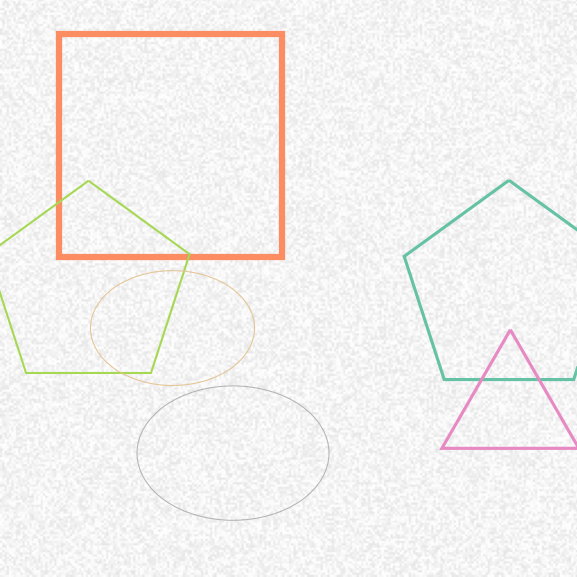[{"shape": "pentagon", "thickness": 1.5, "radius": 0.95, "center": [0.881, 0.496]}, {"shape": "square", "thickness": 3, "radius": 0.97, "center": [0.295, 0.747]}, {"shape": "triangle", "thickness": 1.5, "radius": 0.68, "center": [0.884, 0.291]}, {"shape": "pentagon", "thickness": 1, "radius": 0.92, "center": [0.153, 0.502]}, {"shape": "oval", "thickness": 0.5, "radius": 0.71, "center": [0.299, 0.431]}, {"shape": "oval", "thickness": 0.5, "radius": 0.83, "center": [0.403, 0.215]}]